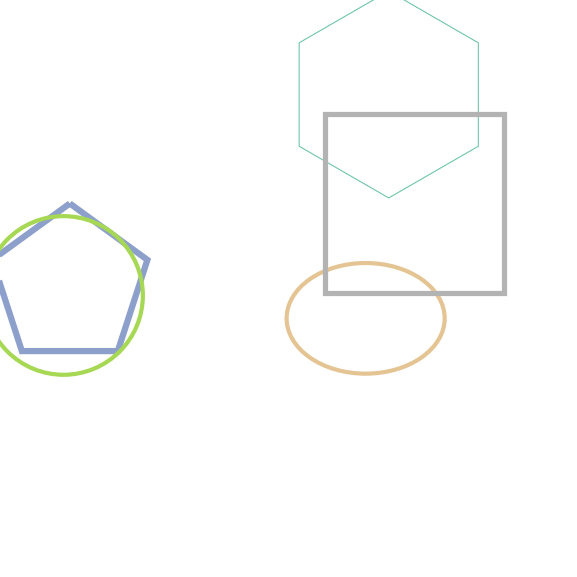[{"shape": "hexagon", "thickness": 0.5, "radius": 0.9, "center": [0.673, 0.835]}, {"shape": "pentagon", "thickness": 3, "radius": 0.71, "center": [0.121, 0.506]}, {"shape": "circle", "thickness": 2, "radius": 0.69, "center": [0.11, 0.488]}, {"shape": "oval", "thickness": 2, "radius": 0.68, "center": [0.633, 0.448]}, {"shape": "square", "thickness": 2.5, "radius": 0.77, "center": [0.718, 0.647]}]